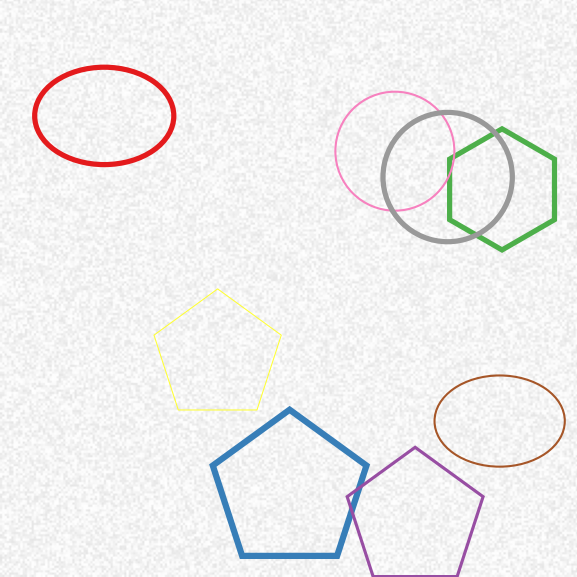[{"shape": "oval", "thickness": 2.5, "radius": 0.6, "center": [0.181, 0.798]}, {"shape": "pentagon", "thickness": 3, "radius": 0.7, "center": [0.502, 0.15]}, {"shape": "hexagon", "thickness": 2.5, "radius": 0.52, "center": [0.869, 0.671]}, {"shape": "pentagon", "thickness": 1.5, "radius": 0.62, "center": [0.719, 0.101]}, {"shape": "pentagon", "thickness": 0.5, "radius": 0.58, "center": [0.377, 0.383]}, {"shape": "oval", "thickness": 1, "radius": 0.56, "center": [0.865, 0.27]}, {"shape": "circle", "thickness": 1, "radius": 0.52, "center": [0.684, 0.737]}, {"shape": "circle", "thickness": 2.5, "radius": 0.56, "center": [0.775, 0.693]}]